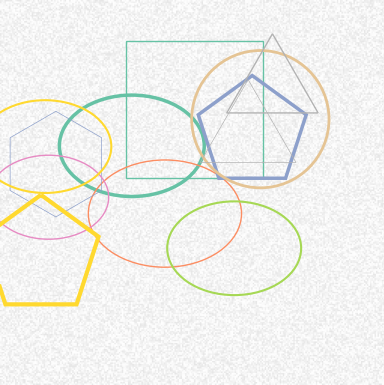[{"shape": "oval", "thickness": 2.5, "radius": 0.94, "center": [0.342, 0.621]}, {"shape": "square", "thickness": 1, "radius": 0.89, "center": [0.505, 0.717]}, {"shape": "oval", "thickness": 1, "radius": 0.99, "center": [0.428, 0.445]}, {"shape": "pentagon", "thickness": 2.5, "radius": 0.74, "center": [0.655, 0.656]}, {"shape": "hexagon", "thickness": 0.5, "radius": 0.69, "center": [0.145, 0.574]}, {"shape": "oval", "thickness": 1, "radius": 0.78, "center": [0.126, 0.488]}, {"shape": "oval", "thickness": 1.5, "radius": 0.87, "center": [0.608, 0.355]}, {"shape": "oval", "thickness": 1.5, "radius": 0.86, "center": [0.117, 0.619]}, {"shape": "pentagon", "thickness": 3, "radius": 0.79, "center": [0.106, 0.337]}, {"shape": "circle", "thickness": 2, "radius": 0.89, "center": [0.676, 0.69]}, {"shape": "triangle", "thickness": 1, "radius": 0.69, "center": [0.708, 0.775]}, {"shape": "triangle", "thickness": 0.5, "radius": 0.72, "center": [0.644, 0.65]}]